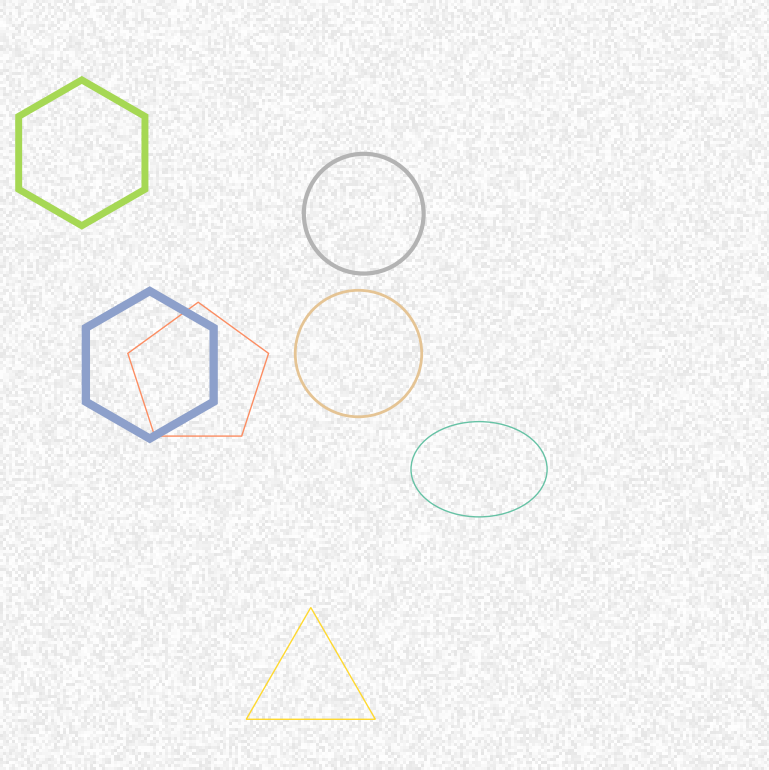[{"shape": "oval", "thickness": 0.5, "radius": 0.44, "center": [0.622, 0.391]}, {"shape": "pentagon", "thickness": 0.5, "radius": 0.48, "center": [0.257, 0.511]}, {"shape": "hexagon", "thickness": 3, "radius": 0.48, "center": [0.194, 0.526]}, {"shape": "hexagon", "thickness": 2.5, "radius": 0.47, "center": [0.106, 0.802]}, {"shape": "triangle", "thickness": 0.5, "radius": 0.48, "center": [0.404, 0.114]}, {"shape": "circle", "thickness": 1, "radius": 0.41, "center": [0.466, 0.541]}, {"shape": "circle", "thickness": 1.5, "radius": 0.39, "center": [0.472, 0.722]}]